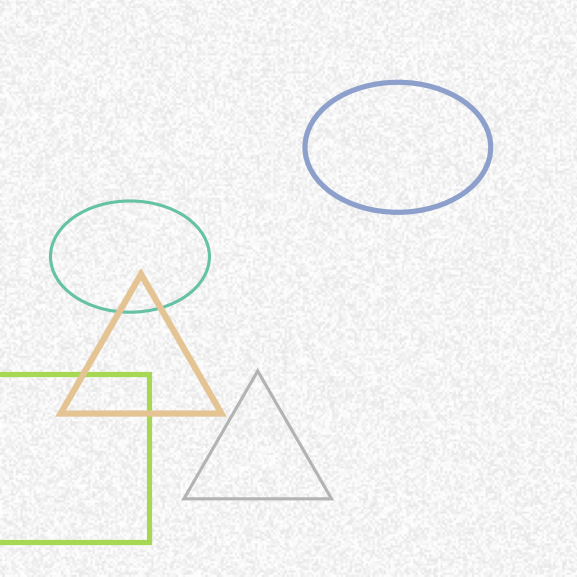[{"shape": "oval", "thickness": 1.5, "radius": 0.69, "center": [0.225, 0.555]}, {"shape": "oval", "thickness": 2.5, "radius": 0.8, "center": [0.689, 0.744]}, {"shape": "square", "thickness": 2.5, "radius": 0.73, "center": [0.113, 0.206]}, {"shape": "triangle", "thickness": 3, "radius": 0.8, "center": [0.244, 0.363]}, {"shape": "triangle", "thickness": 1.5, "radius": 0.74, "center": [0.446, 0.209]}]